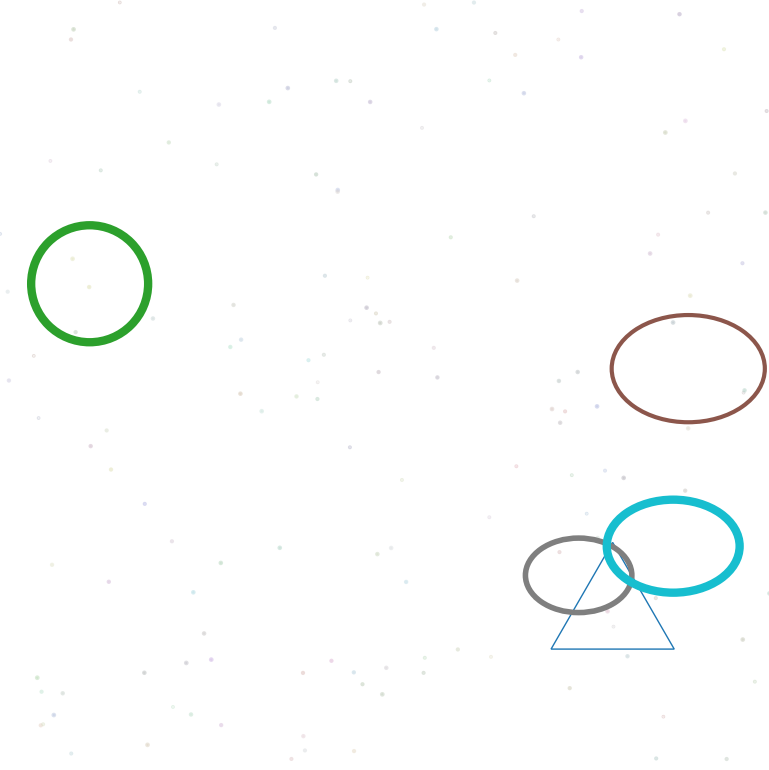[{"shape": "triangle", "thickness": 0.5, "radius": 0.46, "center": [0.796, 0.203]}, {"shape": "circle", "thickness": 3, "radius": 0.38, "center": [0.116, 0.631]}, {"shape": "oval", "thickness": 1.5, "radius": 0.5, "center": [0.894, 0.521]}, {"shape": "oval", "thickness": 2, "radius": 0.35, "center": [0.751, 0.253]}, {"shape": "oval", "thickness": 3, "radius": 0.43, "center": [0.874, 0.291]}]